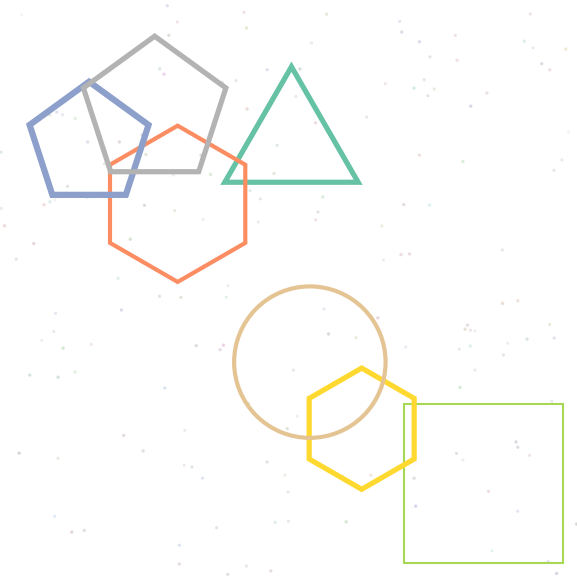[{"shape": "triangle", "thickness": 2.5, "radius": 0.67, "center": [0.505, 0.75]}, {"shape": "hexagon", "thickness": 2, "radius": 0.68, "center": [0.308, 0.646]}, {"shape": "pentagon", "thickness": 3, "radius": 0.54, "center": [0.154, 0.749]}, {"shape": "square", "thickness": 1, "radius": 0.69, "center": [0.837, 0.162]}, {"shape": "hexagon", "thickness": 2.5, "radius": 0.52, "center": [0.626, 0.257]}, {"shape": "circle", "thickness": 2, "radius": 0.66, "center": [0.537, 0.372]}, {"shape": "pentagon", "thickness": 2.5, "radius": 0.65, "center": [0.268, 0.807]}]